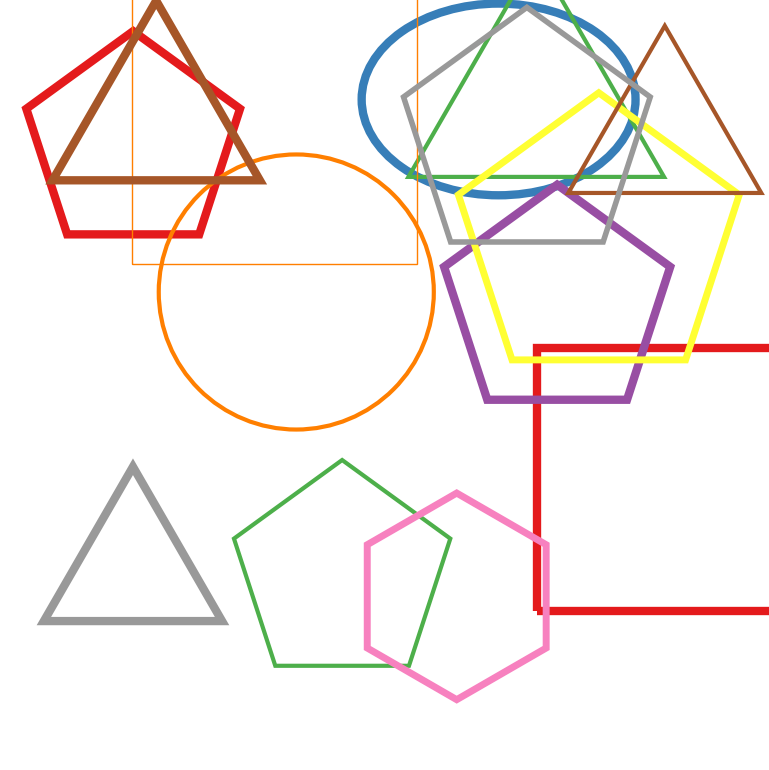[{"shape": "pentagon", "thickness": 3, "radius": 0.73, "center": [0.173, 0.814]}, {"shape": "square", "thickness": 3, "radius": 0.85, "center": [0.868, 0.377]}, {"shape": "oval", "thickness": 3, "radius": 0.89, "center": [0.648, 0.871]}, {"shape": "triangle", "thickness": 1.5, "radius": 0.96, "center": [0.696, 0.866]}, {"shape": "pentagon", "thickness": 1.5, "radius": 0.74, "center": [0.444, 0.255]}, {"shape": "pentagon", "thickness": 3, "radius": 0.77, "center": [0.724, 0.606]}, {"shape": "circle", "thickness": 1.5, "radius": 0.89, "center": [0.385, 0.621]}, {"shape": "square", "thickness": 0.5, "radius": 0.93, "center": [0.356, 0.843]}, {"shape": "pentagon", "thickness": 2.5, "radius": 0.96, "center": [0.778, 0.688]}, {"shape": "triangle", "thickness": 3, "radius": 0.78, "center": [0.203, 0.844]}, {"shape": "triangle", "thickness": 1.5, "radius": 0.72, "center": [0.863, 0.822]}, {"shape": "hexagon", "thickness": 2.5, "radius": 0.67, "center": [0.593, 0.225]}, {"shape": "pentagon", "thickness": 2, "radius": 0.84, "center": [0.684, 0.822]}, {"shape": "triangle", "thickness": 3, "radius": 0.67, "center": [0.173, 0.26]}]